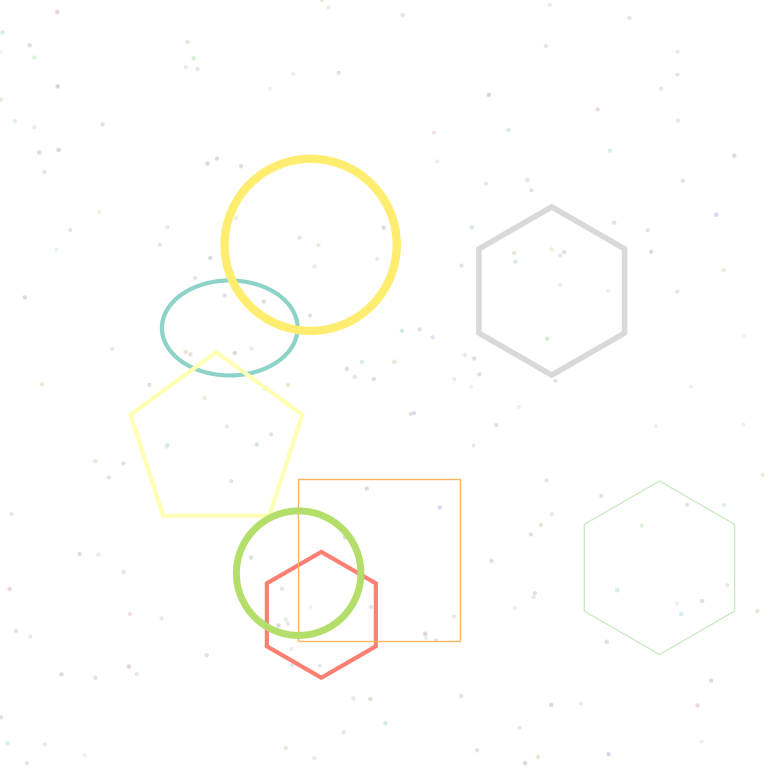[{"shape": "oval", "thickness": 1.5, "radius": 0.44, "center": [0.298, 0.574]}, {"shape": "pentagon", "thickness": 1.5, "radius": 0.59, "center": [0.281, 0.425]}, {"shape": "hexagon", "thickness": 1.5, "radius": 0.41, "center": [0.417, 0.202]}, {"shape": "square", "thickness": 0.5, "radius": 0.53, "center": [0.492, 0.272]}, {"shape": "circle", "thickness": 2.5, "radius": 0.4, "center": [0.388, 0.256]}, {"shape": "hexagon", "thickness": 2, "radius": 0.55, "center": [0.717, 0.622]}, {"shape": "hexagon", "thickness": 0.5, "radius": 0.56, "center": [0.856, 0.263]}, {"shape": "circle", "thickness": 3, "radius": 0.56, "center": [0.403, 0.682]}]